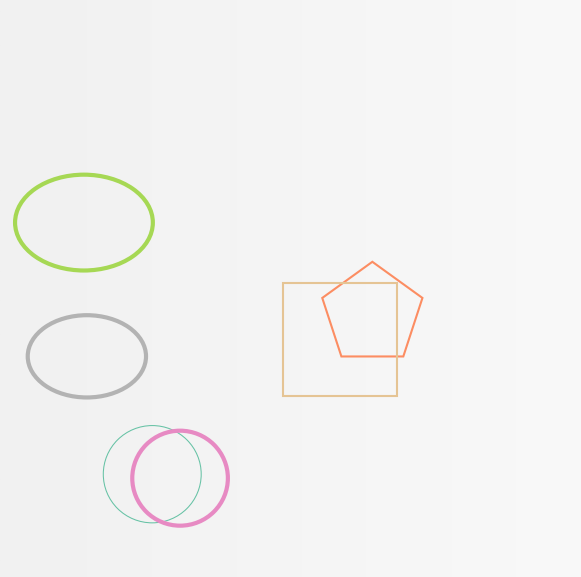[{"shape": "circle", "thickness": 0.5, "radius": 0.42, "center": [0.262, 0.178]}, {"shape": "pentagon", "thickness": 1, "radius": 0.45, "center": [0.641, 0.455]}, {"shape": "circle", "thickness": 2, "radius": 0.41, "center": [0.31, 0.171]}, {"shape": "oval", "thickness": 2, "radius": 0.59, "center": [0.144, 0.614]}, {"shape": "square", "thickness": 1, "radius": 0.49, "center": [0.584, 0.411]}, {"shape": "oval", "thickness": 2, "radius": 0.51, "center": [0.149, 0.382]}]